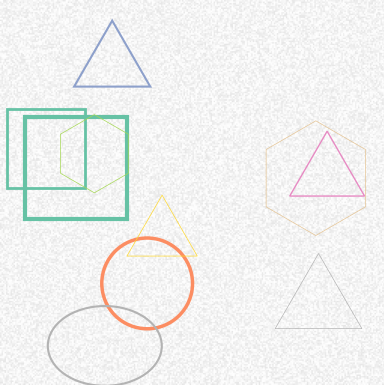[{"shape": "square", "thickness": 2, "radius": 0.51, "center": [0.119, 0.614]}, {"shape": "square", "thickness": 3, "radius": 0.66, "center": [0.198, 0.563]}, {"shape": "circle", "thickness": 2.5, "radius": 0.59, "center": [0.382, 0.264]}, {"shape": "triangle", "thickness": 1.5, "radius": 0.57, "center": [0.291, 0.832]}, {"shape": "triangle", "thickness": 1, "radius": 0.56, "center": [0.85, 0.547]}, {"shape": "hexagon", "thickness": 0.5, "radius": 0.51, "center": [0.245, 0.601]}, {"shape": "triangle", "thickness": 0.5, "radius": 0.53, "center": [0.421, 0.388]}, {"shape": "hexagon", "thickness": 0.5, "radius": 0.74, "center": [0.82, 0.537]}, {"shape": "oval", "thickness": 1.5, "radius": 0.74, "center": [0.272, 0.102]}, {"shape": "triangle", "thickness": 0.5, "radius": 0.65, "center": [0.827, 0.211]}]